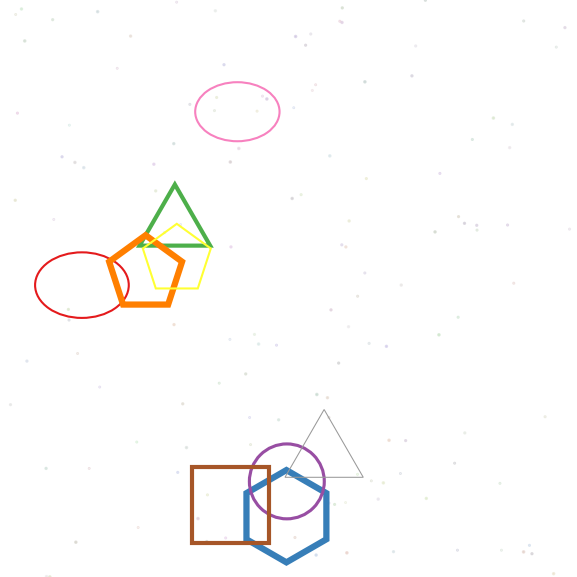[{"shape": "oval", "thickness": 1, "radius": 0.41, "center": [0.142, 0.505]}, {"shape": "hexagon", "thickness": 3, "radius": 0.4, "center": [0.496, 0.105]}, {"shape": "triangle", "thickness": 2, "radius": 0.35, "center": [0.303, 0.609]}, {"shape": "circle", "thickness": 1.5, "radius": 0.32, "center": [0.497, 0.166]}, {"shape": "pentagon", "thickness": 3, "radius": 0.33, "center": [0.252, 0.525]}, {"shape": "pentagon", "thickness": 1, "radius": 0.31, "center": [0.306, 0.55]}, {"shape": "square", "thickness": 2, "radius": 0.33, "center": [0.399, 0.125]}, {"shape": "oval", "thickness": 1, "radius": 0.37, "center": [0.411, 0.806]}, {"shape": "triangle", "thickness": 0.5, "radius": 0.39, "center": [0.561, 0.212]}]